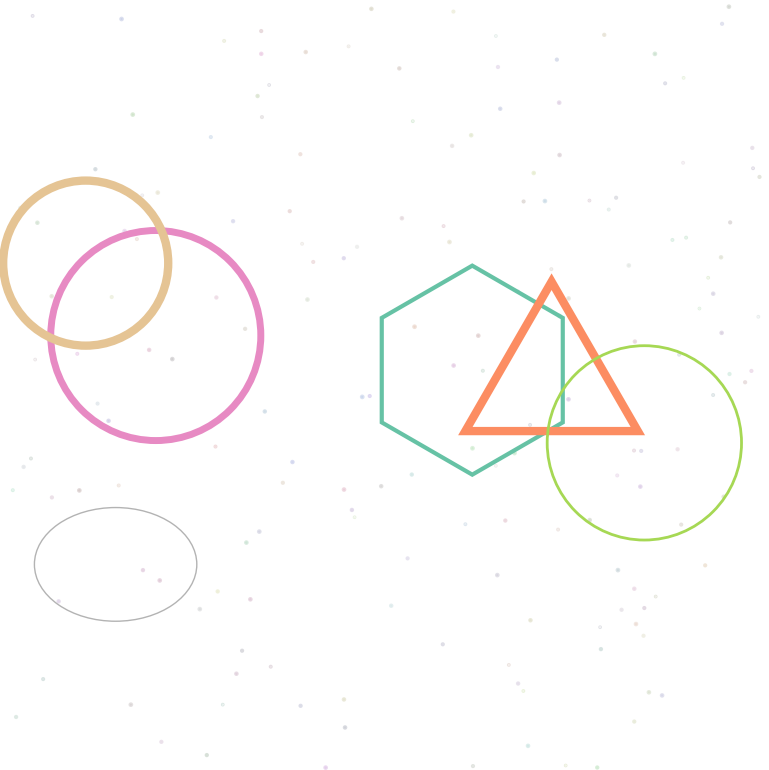[{"shape": "hexagon", "thickness": 1.5, "radius": 0.68, "center": [0.613, 0.519]}, {"shape": "triangle", "thickness": 3, "radius": 0.65, "center": [0.716, 0.505]}, {"shape": "circle", "thickness": 2.5, "radius": 0.68, "center": [0.202, 0.564]}, {"shape": "circle", "thickness": 1, "radius": 0.63, "center": [0.837, 0.425]}, {"shape": "circle", "thickness": 3, "radius": 0.54, "center": [0.111, 0.658]}, {"shape": "oval", "thickness": 0.5, "radius": 0.53, "center": [0.15, 0.267]}]